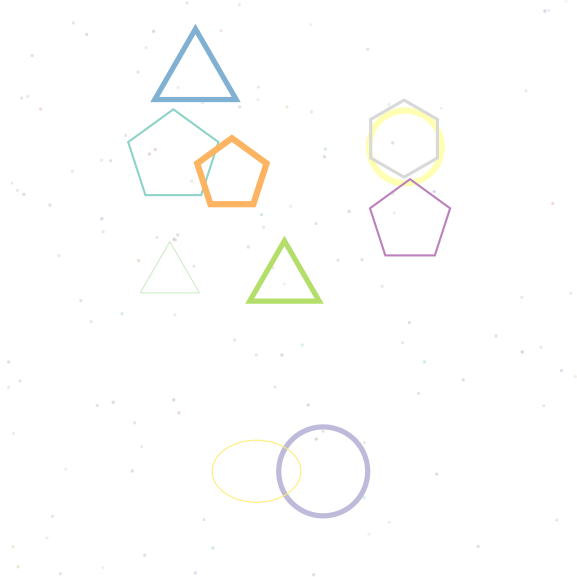[{"shape": "pentagon", "thickness": 1, "radius": 0.41, "center": [0.3, 0.728]}, {"shape": "circle", "thickness": 3, "radius": 0.32, "center": [0.702, 0.745]}, {"shape": "circle", "thickness": 2.5, "radius": 0.39, "center": [0.56, 0.183]}, {"shape": "triangle", "thickness": 2.5, "radius": 0.41, "center": [0.338, 0.868]}, {"shape": "pentagon", "thickness": 3, "radius": 0.32, "center": [0.402, 0.697]}, {"shape": "triangle", "thickness": 2.5, "radius": 0.35, "center": [0.493, 0.512]}, {"shape": "hexagon", "thickness": 1.5, "radius": 0.33, "center": [0.7, 0.759]}, {"shape": "pentagon", "thickness": 1, "radius": 0.36, "center": [0.71, 0.616]}, {"shape": "triangle", "thickness": 0.5, "radius": 0.3, "center": [0.294, 0.522]}, {"shape": "oval", "thickness": 0.5, "radius": 0.38, "center": [0.444, 0.183]}]